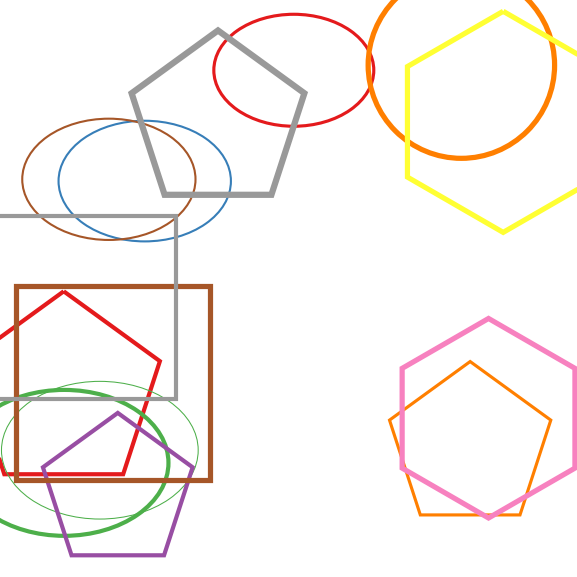[{"shape": "pentagon", "thickness": 2, "radius": 0.88, "center": [0.11, 0.32]}, {"shape": "oval", "thickness": 1.5, "radius": 0.69, "center": [0.509, 0.877]}, {"shape": "oval", "thickness": 1, "radius": 0.75, "center": [0.251, 0.686]}, {"shape": "oval", "thickness": 2, "radius": 0.9, "center": [0.111, 0.198]}, {"shape": "oval", "thickness": 0.5, "radius": 0.85, "center": [0.173, 0.22]}, {"shape": "pentagon", "thickness": 2, "radius": 0.68, "center": [0.204, 0.148]}, {"shape": "circle", "thickness": 2.5, "radius": 0.81, "center": [0.799, 0.886]}, {"shape": "pentagon", "thickness": 1.5, "radius": 0.73, "center": [0.814, 0.226]}, {"shape": "hexagon", "thickness": 2.5, "radius": 0.96, "center": [0.871, 0.788]}, {"shape": "oval", "thickness": 1, "radius": 0.75, "center": [0.189, 0.689]}, {"shape": "square", "thickness": 2.5, "radius": 0.84, "center": [0.195, 0.337]}, {"shape": "hexagon", "thickness": 2.5, "radius": 0.86, "center": [0.846, 0.275]}, {"shape": "square", "thickness": 2, "radius": 0.79, "center": [0.147, 0.467]}, {"shape": "pentagon", "thickness": 3, "radius": 0.79, "center": [0.378, 0.789]}]